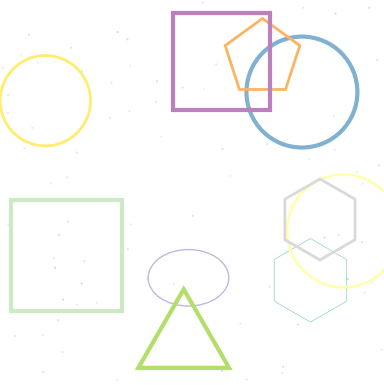[{"shape": "hexagon", "thickness": 0.5, "radius": 0.54, "center": [0.806, 0.272]}, {"shape": "circle", "thickness": 2, "radius": 0.73, "center": [0.892, 0.4]}, {"shape": "oval", "thickness": 1, "radius": 0.52, "center": [0.49, 0.278]}, {"shape": "circle", "thickness": 3, "radius": 0.72, "center": [0.784, 0.761]}, {"shape": "pentagon", "thickness": 2, "radius": 0.51, "center": [0.682, 0.85]}, {"shape": "triangle", "thickness": 3, "radius": 0.68, "center": [0.477, 0.113]}, {"shape": "hexagon", "thickness": 2, "radius": 0.53, "center": [0.831, 0.43]}, {"shape": "square", "thickness": 3, "radius": 0.63, "center": [0.576, 0.841]}, {"shape": "square", "thickness": 3, "radius": 0.72, "center": [0.172, 0.337]}, {"shape": "circle", "thickness": 2, "radius": 0.59, "center": [0.118, 0.738]}]